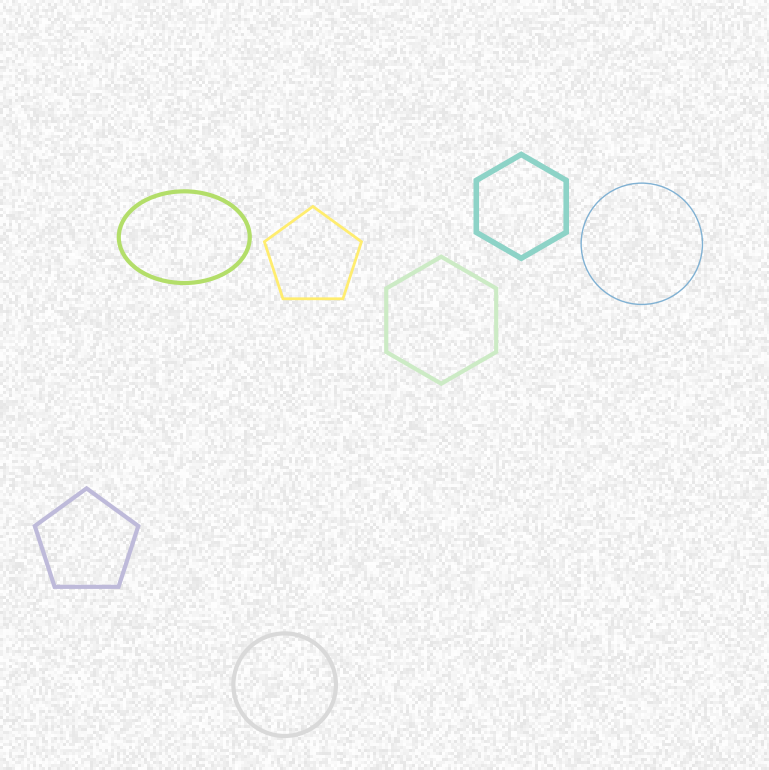[{"shape": "hexagon", "thickness": 2, "radius": 0.34, "center": [0.677, 0.732]}, {"shape": "pentagon", "thickness": 1.5, "radius": 0.35, "center": [0.112, 0.295]}, {"shape": "circle", "thickness": 0.5, "radius": 0.39, "center": [0.834, 0.683]}, {"shape": "oval", "thickness": 1.5, "radius": 0.43, "center": [0.239, 0.692]}, {"shape": "circle", "thickness": 1.5, "radius": 0.33, "center": [0.37, 0.111]}, {"shape": "hexagon", "thickness": 1.5, "radius": 0.41, "center": [0.573, 0.584]}, {"shape": "pentagon", "thickness": 1, "radius": 0.33, "center": [0.406, 0.666]}]